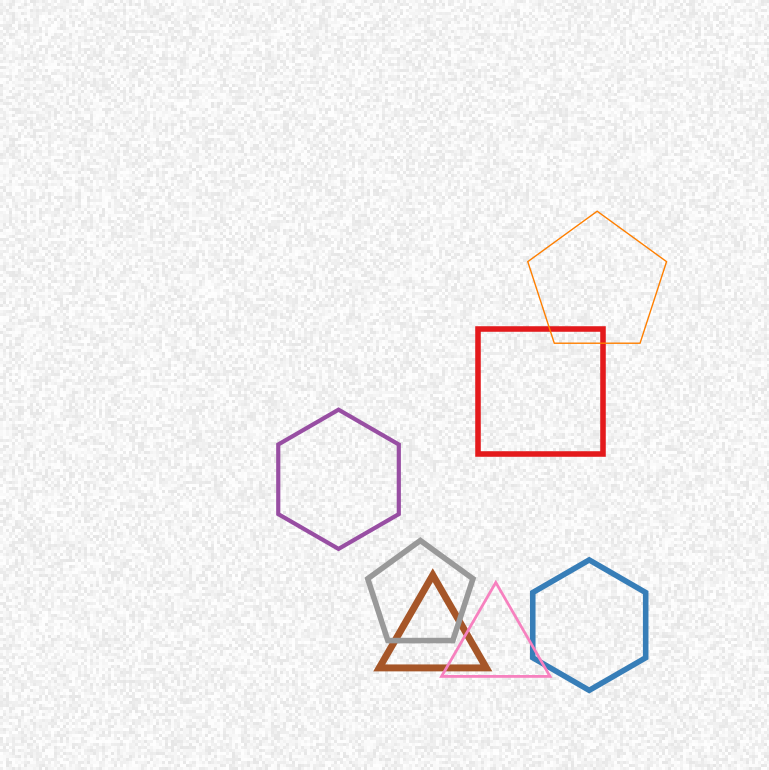[{"shape": "square", "thickness": 2, "radius": 0.41, "center": [0.702, 0.492]}, {"shape": "hexagon", "thickness": 2, "radius": 0.42, "center": [0.765, 0.188]}, {"shape": "hexagon", "thickness": 1.5, "radius": 0.45, "center": [0.44, 0.378]}, {"shape": "pentagon", "thickness": 0.5, "radius": 0.47, "center": [0.776, 0.631]}, {"shape": "triangle", "thickness": 2.5, "radius": 0.4, "center": [0.562, 0.173]}, {"shape": "triangle", "thickness": 1, "radius": 0.41, "center": [0.644, 0.162]}, {"shape": "pentagon", "thickness": 2, "radius": 0.36, "center": [0.546, 0.226]}]